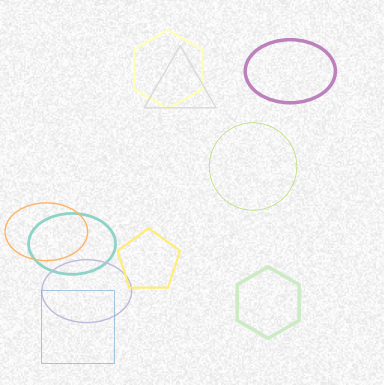[{"shape": "oval", "thickness": 2, "radius": 0.56, "center": [0.187, 0.367]}, {"shape": "hexagon", "thickness": 1.5, "radius": 0.51, "center": [0.437, 0.82]}, {"shape": "oval", "thickness": 1, "radius": 0.58, "center": [0.225, 0.244]}, {"shape": "square", "thickness": 0.5, "radius": 0.48, "center": [0.202, 0.152]}, {"shape": "oval", "thickness": 1, "radius": 0.54, "center": [0.12, 0.398]}, {"shape": "circle", "thickness": 0.5, "radius": 0.57, "center": [0.657, 0.568]}, {"shape": "triangle", "thickness": 1, "radius": 0.54, "center": [0.468, 0.774]}, {"shape": "oval", "thickness": 2.5, "radius": 0.59, "center": [0.754, 0.815]}, {"shape": "hexagon", "thickness": 2.5, "radius": 0.46, "center": [0.697, 0.214]}, {"shape": "pentagon", "thickness": 1.5, "radius": 0.43, "center": [0.386, 0.322]}]